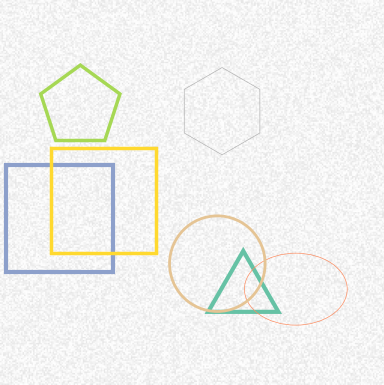[{"shape": "triangle", "thickness": 3, "radius": 0.53, "center": [0.632, 0.243]}, {"shape": "oval", "thickness": 0.5, "radius": 0.67, "center": [0.768, 0.249]}, {"shape": "square", "thickness": 3, "radius": 0.7, "center": [0.155, 0.433]}, {"shape": "pentagon", "thickness": 2.5, "radius": 0.54, "center": [0.209, 0.723]}, {"shape": "square", "thickness": 2.5, "radius": 0.68, "center": [0.269, 0.48]}, {"shape": "circle", "thickness": 2, "radius": 0.62, "center": [0.565, 0.315]}, {"shape": "hexagon", "thickness": 0.5, "radius": 0.57, "center": [0.577, 0.711]}]